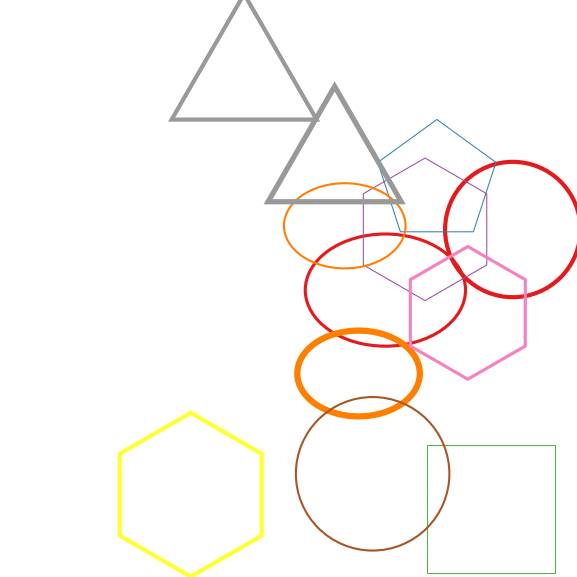[{"shape": "oval", "thickness": 1.5, "radius": 0.69, "center": [0.667, 0.497]}, {"shape": "circle", "thickness": 2, "radius": 0.59, "center": [0.888, 0.602]}, {"shape": "pentagon", "thickness": 0.5, "radius": 0.54, "center": [0.757, 0.685]}, {"shape": "square", "thickness": 0.5, "radius": 0.56, "center": [0.85, 0.118]}, {"shape": "hexagon", "thickness": 0.5, "radius": 0.62, "center": [0.736, 0.602]}, {"shape": "oval", "thickness": 1, "radius": 0.53, "center": [0.597, 0.608]}, {"shape": "oval", "thickness": 3, "radius": 0.53, "center": [0.621, 0.352]}, {"shape": "hexagon", "thickness": 2, "radius": 0.71, "center": [0.33, 0.142]}, {"shape": "circle", "thickness": 1, "radius": 0.66, "center": [0.645, 0.179]}, {"shape": "hexagon", "thickness": 1.5, "radius": 0.57, "center": [0.81, 0.457]}, {"shape": "triangle", "thickness": 2.5, "radius": 0.67, "center": [0.579, 0.716]}, {"shape": "triangle", "thickness": 2, "radius": 0.72, "center": [0.423, 0.865]}]